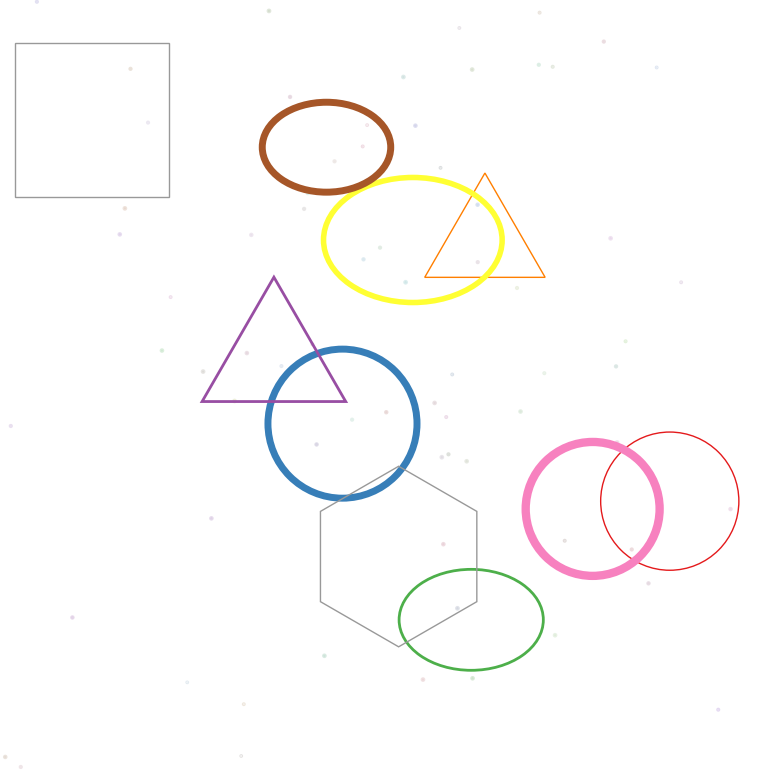[{"shape": "circle", "thickness": 0.5, "radius": 0.45, "center": [0.87, 0.349]}, {"shape": "circle", "thickness": 2.5, "radius": 0.48, "center": [0.445, 0.45]}, {"shape": "oval", "thickness": 1, "radius": 0.47, "center": [0.612, 0.195]}, {"shape": "triangle", "thickness": 1, "radius": 0.54, "center": [0.356, 0.532]}, {"shape": "triangle", "thickness": 0.5, "radius": 0.45, "center": [0.63, 0.685]}, {"shape": "oval", "thickness": 2, "radius": 0.58, "center": [0.536, 0.688]}, {"shape": "oval", "thickness": 2.5, "radius": 0.42, "center": [0.424, 0.809]}, {"shape": "circle", "thickness": 3, "radius": 0.43, "center": [0.77, 0.339]}, {"shape": "hexagon", "thickness": 0.5, "radius": 0.59, "center": [0.518, 0.277]}, {"shape": "square", "thickness": 0.5, "radius": 0.5, "center": [0.12, 0.844]}]